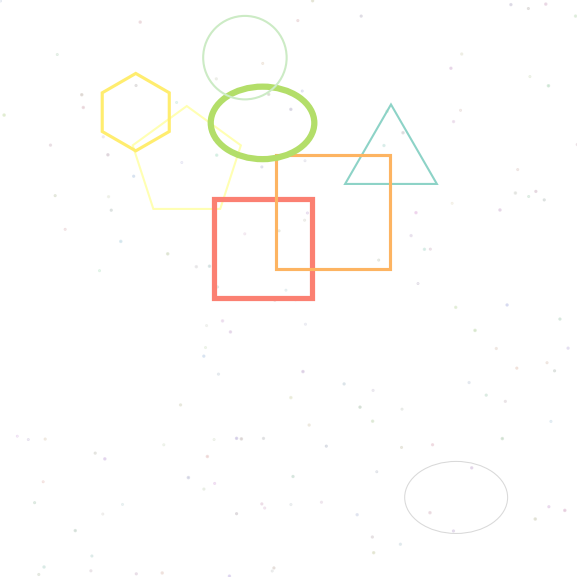[{"shape": "triangle", "thickness": 1, "radius": 0.46, "center": [0.677, 0.726]}, {"shape": "pentagon", "thickness": 1, "radius": 0.49, "center": [0.323, 0.717]}, {"shape": "square", "thickness": 2.5, "radius": 0.43, "center": [0.455, 0.569]}, {"shape": "square", "thickness": 1.5, "radius": 0.49, "center": [0.577, 0.632]}, {"shape": "oval", "thickness": 3, "radius": 0.45, "center": [0.455, 0.786]}, {"shape": "oval", "thickness": 0.5, "radius": 0.45, "center": [0.79, 0.138]}, {"shape": "circle", "thickness": 1, "radius": 0.36, "center": [0.424, 0.899]}, {"shape": "hexagon", "thickness": 1.5, "radius": 0.34, "center": [0.235, 0.805]}]